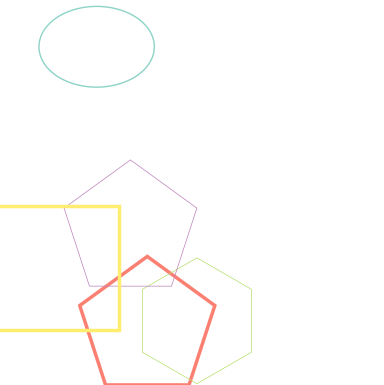[{"shape": "oval", "thickness": 1, "radius": 0.75, "center": [0.251, 0.879]}, {"shape": "pentagon", "thickness": 2.5, "radius": 0.92, "center": [0.383, 0.149]}, {"shape": "hexagon", "thickness": 0.5, "radius": 0.82, "center": [0.512, 0.167]}, {"shape": "pentagon", "thickness": 0.5, "radius": 0.91, "center": [0.339, 0.403]}, {"shape": "square", "thickness": 2.5, "radius": 0.81, "center": [0.147, 0.304]}]